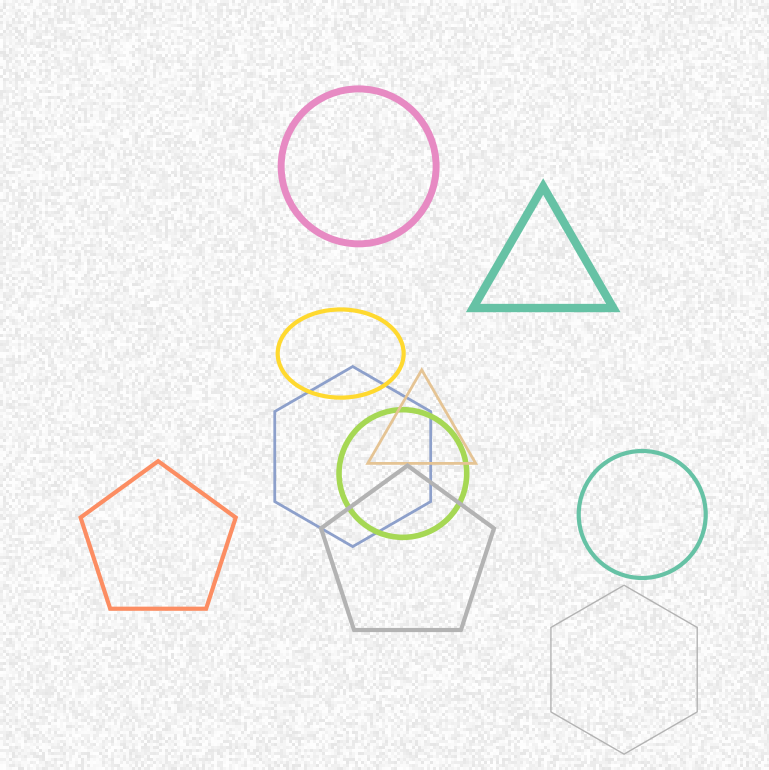[{"shape": "circle", "thickness": 1.5, "radius": 0.41, "center": [0.834, 0.332]}, {"shape": "triangle", "thickness": 3, "radius": 0.53, "center": [0.705, 0.653]}, {"shape": "pentagon", "thickness": 1.5, "radius": 0.53, "center": [0.205, 0.295]}, {"shape": "hexagon", "thickness": 1, "radius": 0.58, "center": [0.458, 0.407]}, {"shape": "circle", "thickness": 2.5, "radius": 0.5, "center": [0.466, 0.784]}, {"shape": "circle", "thickness": 2, "radius": 0.41, "center": [0.523, 0.385]}, {"shape": "oval", "thickness": 1.5, "radius": 0.41, "center": [0.442, 0.541]}, {"shape": "triangle", "thickness": 1, "radius": 0.4, "center": [0.548, 0.439]}, {"shape": "hexagon", "thickness": 0.5, "radius": 0.55, "center": [0.81, 0.13]}, {"shape": "pentagon", "thickness": 1.5, "radius": 0.59, "center": [0.529, 0.277]}]